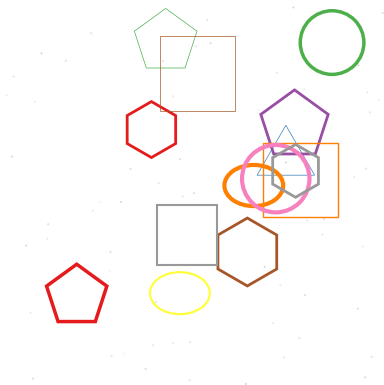[{"shape": "hexagon", "thickness": 2, "radius": 0.36, "center": [0.393, 0.663]}, {"shape": "pentagon", "thickness": 2.5, "radius": 0.41, "center": [0.199, 0.231]}, {"shape": "triangle", "thickness": 0.5, "radius": 0.43, "center": [0.742, 0.588]}, {"shape": "circle", "thickness": 2.5, "radius": 0.41, "center": [0.863, 0.889]}, {"shape": "pentagon", "thickness": 0.5, "radius": 0.43, "center": [0.43, 0.893]}, {"shape": "pentagon", "thickness": 2, "radius": 0.46, "center": [0.765, 0.674]}, {"shape": "oval", "thickness": 3, "radius": 0.38, "center": [0.659, 0.518]}, {"shape": "square", "thickness": 1, "radius": 0.48, "center": [0.781, 0.532]}, {"shape": "oval", "thickness": 1.5, "radius": 0.39, "center": [0.467, 0.239]}, {"shape": "square", "thickness": 0.5, "radius": 0.49, "center": [0.514, 0.809]}, {"shape": "hexagon", "thickness": 2, "radius": 0.44, "center": [0.642, 0.345]}, {"shape": "circle", "thickness": 3, "radius": 0.44, "center": [0.716, 0.536]}, {"shape": "square", "thickness": 1.5, "radius": 0.39, "center": [0.486, 0.389]}, {"shape": "hexagon", "thickness": 2, "radius": 0.34, "center": [0.768, 0.556]}]